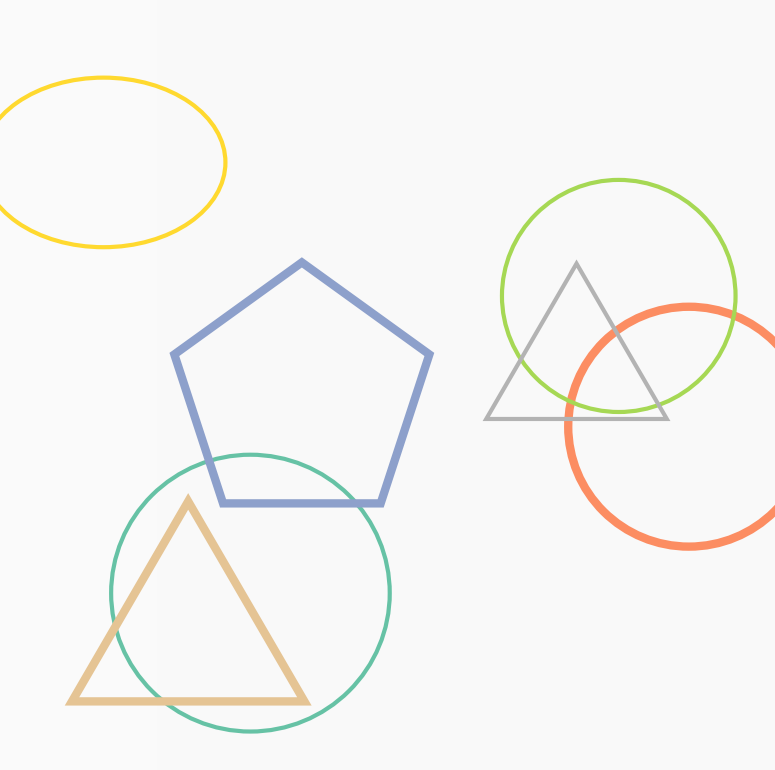[{"shape": "circle", "thickness": 1.5, "radius": 0.9, "center": [0.323, 0.23]}, {"shape": "circle", "thickness": 3, "radius": 0.78, "center": [0.889, 0.446]}, {"shape": "pentagon", "thickness": 3, "radius": 0.86, "center": [0.389, 0.486]}, {"shape": "circle", "thickness": 1.5, "radius": 0.75, "center": [0.798, 0.616]}, {"shape": "oval", "thickness": 1.5, "radius": 0.79, "center": [0.134, 0.789]}, {"shape": "triangle", "thickness": 3, "radius": 0.87, "center": [0.243, 0.176]}, {"shape": "triangle", "thickness": 1.5, "radius": 0.67, "center": [0.744, 0.523]}]